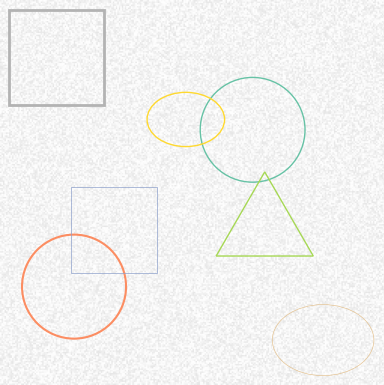[{"shape": "circle", "thickness": 1, "radius": 0.68, "center": [0.656, 0.663]}, {"shape": "circle", "thickness": 1.5, "radius": 0.68, "center": [0.192, 0.256]}, {"shape": "square", "thickness": 0.5, "radius": 0.56, "center": [0.295, 0.402]}, {"shape": "triangle", "thickness": 1, "radius": 0.73, "center": [0.688, 0.408]}, {"shape": "oval", "thickness": 1, "radius": 0.5, "center": [0.483, 0.69]}, {"shape": "oval", "thickness": 0.5, "radius": 0.66, "center": [0.839, 0.117]}, {"shape": "square", "thickness": 2, "radius": 0.62, "center": [0.146, 0.851]}]